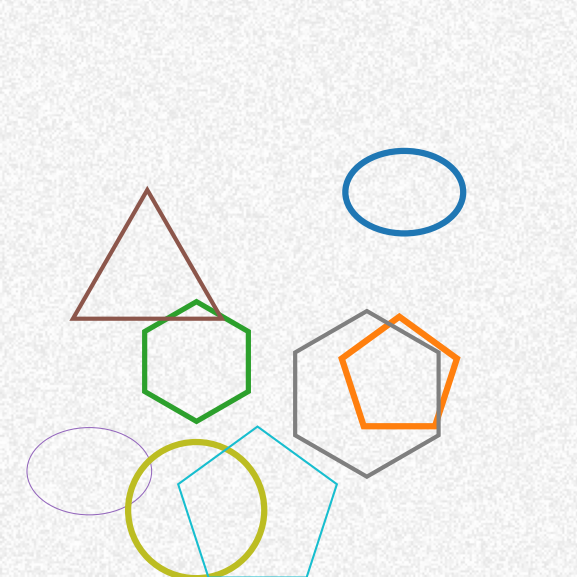[{"shape": "oval", "thickness": 3, "radius": 0.51, "center": [0.7, 0.666]}, {"shape": "pentagon", "thickness": 3, "radius": 0.52, "center": [0.692, 0.346]}, {"shape": "hexagon", "thickness": 2.5, "radius": 0.52, "center": [0.34, 0.373]}, {"shape": "oval", "thickness": 0.5, "radius": 0.54, "center": [0.155, 0.183]}, {"shape": "triangle", "thickness": 2, "radius": 0.74, "center": [0.255, 0.522]}, {"shape": "hexagon", "thickness": 2, "radius": 0.72, "center": [0.635, 0.317]}, {"shape": "circle", "thickness": 3, "radius": 0.59, "center": [0.34, 0.116]}, {"shape": "pentagon", "thickness": 1, "radius": 0.72, "center": [0.446, 0.116]}]